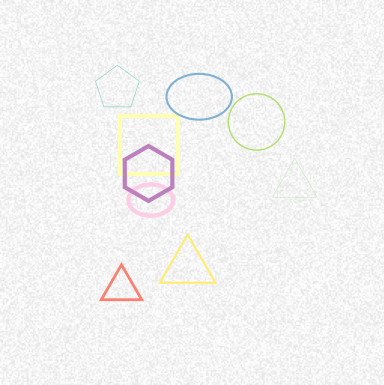[{"shape": "pentagon", "thickness": 0.5, "radius": 0.3, "center": [0.305, 0.771]}, {"shape": "square", "thickness": 3, "radius": 0.38, "center": [0.387, 0.623]}, {"shape": "triangle", "thickness": 2, "radius": 0.3, "center": [0.316, 0.252]}, {"shape": "oval", "thickness": 1.5, "radius": 0.42, "center": [0.517, 0.749]}, {"shape": "circle", "thickness": 1, "radius": 0.37, "center": [0.666, 0.683]}, {"shape": "oval", "thickness": 3, "radius": 0.29, "center": [0.391, 0.48]}, {"shape": "hexagon", "thickness": 3, "radius": 0.36, "center": [0.386, 0.549]}, {"shape": "triangle", "thickness": 0.5, "radius": 0.34, "center": [0.766, 0.521]}, {"shape": "triangle", "thickness": 1.5, "radius": 0.42, "center": [0.487, 0.307]}]